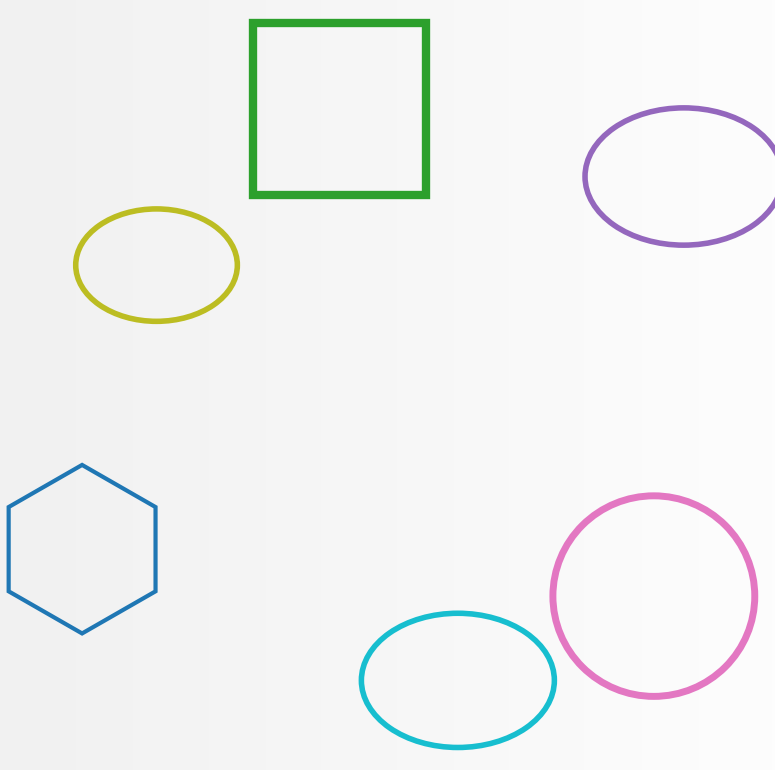[{"shape": "hexagon", "thickness": 1.5, "radius": 0.55, "center": [0.106, 0.287]}, {"shape": "square", "thickness": 3, "radius": 0.56, "center": [0.439, 0.859]}, {"shape": "oval", "thickness": 2, "radius": 0.64, "center": [0.882, 0.771]}, {"shape": "circle", "thickness": 2.5, "radius": 0.65, "center": [0.844, 0.226]}, {"shape": "oval", "thickness": 2, "radius": 0.52, "center": [0.202, 0.656]}, {"shape": "oval", "thickness": 2, "radius": 0.62, "center": [0.591, 0.116]}]